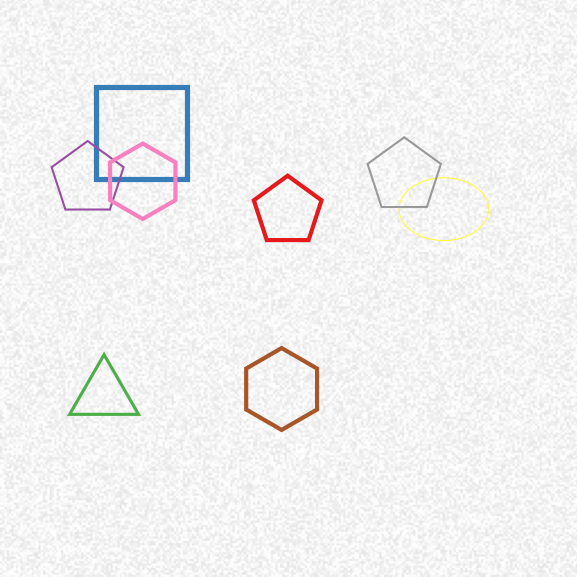[{"shape": "pentagon", "thickness": 2, "radius": 0.31, "center": [0.498, 0.633]}, {"shape": "square", "thickness": 2.5, "radius": 0.4, "center": [0.245, 0.769]}, {"shape": "triangle", "thickness": 1.5, "radius": 0.34, "center": [0.18, 0.316]}, {"shape": "pentagon", "thickness": 1, "radius": 0.33, "center": [0.152, 0.689]}, {"shape": "oval", "thickness": 0.5, "radius": 0.39, "center": [0.769, 0.637]}, {"shape": "hexagon", "thickness": 2, "radius": 0.35, "center": [0.488, 0.326]}, {"shape": "hexagon", "thickness": 2, "radius": 0.33, "center": [0.247, 0.685]}, {"shape": "pentagon", "thickness": 1, "radius": 0.33, "center": [0.7, 0.695]}]